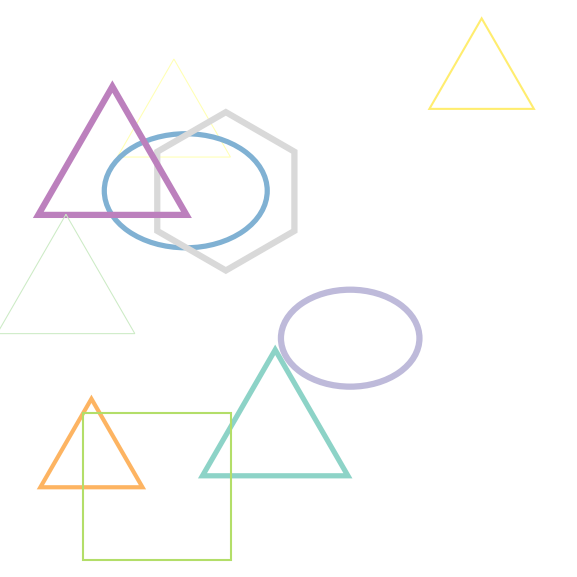[{"shape": "triangle", "thickness": 2.5, "radius": 0.73, "center": [0.477, 0.248]}, {"shape": "triangle", "thickness": 0.5, "radius": 0.57, "center": [0.301, 0.784]}, {"shape": "oval", "thickness": 3, "radius": 0.6, "center": [0.606, 0.414]}, {"shape": "oval", "thickness": 2.5, "radius": 0.71, "center": [0.322, 0.669]}, {"shape": "triangle", "thickness": 2, "radius": 0.51, "center": [0.158, 0.206]}, {"shape": "square", "thickness": 1, "radius": 0.64, "center": [0.272, 0.157]}, {"shape": "hexagon", "thickness": 3, "radius": 0.69, "center": [0.391, 0.668]}, {"shape": "triangle", "thickness": 3, "radius": 0.74, "center": [0.195, 0.701]}, {"shape": "triangle", "thickness": 0.5, "radius": 0.69, "center": [0.114, 0.49]}, {"shape": "triangle", "thickness": 1, "radius": 0.52, "center": [0.834, 0.863]}]